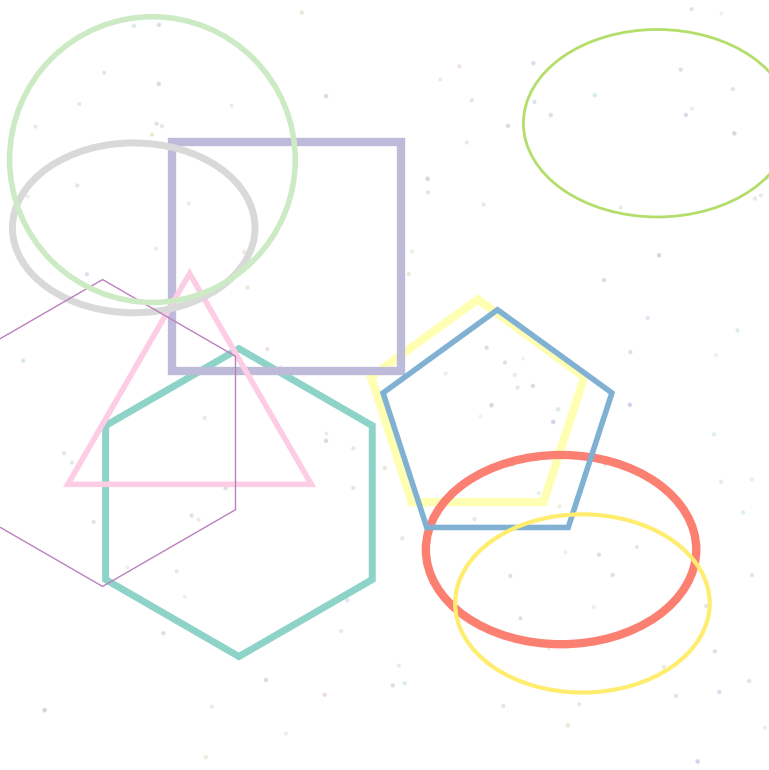[{"shape": "hexagon", "thickness": 2.5, "radius": 1.0, "center": [0.31, 0.347]}, {"shape": "pentagon", "thickness": 3, "radius": 0.73, "center": [0.62, 0.466]}, {"shape": "square", "thickness": 3, "radius": 0.75, "center": [0.372, 0.667]}, {"shape": "oval", "thickness": 3, "radius": 0.88, "center": [0.729, 0.286]}, {"shape": "pentagon", "thickness": 2, "radius": 0.78, "center": [0.646, 0.441]}, {"shape": "oval", "thickness": 1, "radius": 0.87, "center": [0.854, 0.84]}, {"shape": "triangle", "thickness": 2, "radius": 0.91, "center": [0.246, 0.462]}, {"shape": "oval", "thickness": 2.5, "radius": 0.79, "center": [0.174, 0.704]}, {"shape": "hexagon", "thickness": 0.5, "radius": 1.0, "center": [0.133, 0.438]}, {"shape": "circle", "thickness": 2, "radius": 0.93, "center": [0.198, 0.793]}, {"shape": "oval", "thickness": 1.5, "radius": 0.83, "center": [0.756, 0.216]}]